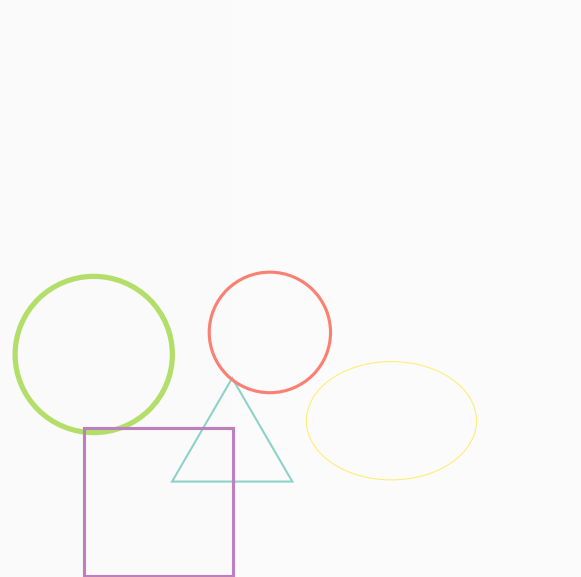[{"shape": "triangle", "thickness": 1, "radius": 0.6, "center": [0.399, 0.225]}, {"shape": "circle", "thickness": 1.5, "radius": 0.52, "center": [0.464, 0.423]}, {"shape": "circle", "thickness": 2.5, "radius": 0.68, "center": [0.161, 0.385]}, {"shape": "square", "thickness": 1.5, "radius": 0.64, "center": [0.273, 0.13]}, {"shape": "oval", "thickness": 0.5, "radius": 0.73, "center": [0.673, 0.271]}]